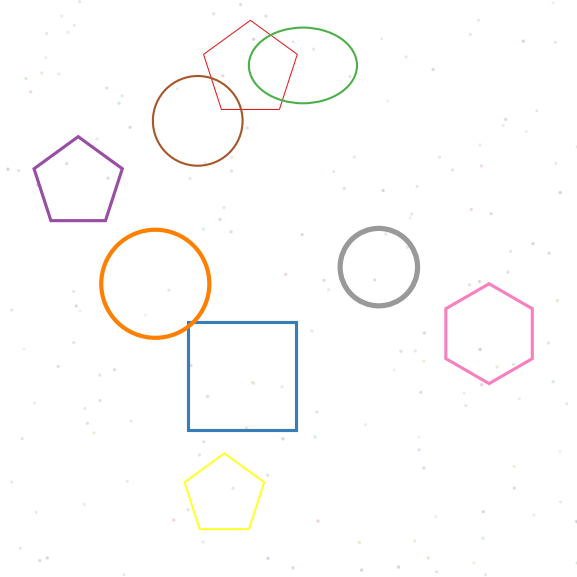[{"shape": "pentagon", "thickness": 0.5, "radius": 0.43, "center": [0.434, 0.879]}, {"shape": "square", "thickness": 1.5, "radius": 0.47, "center": [0.419, 0.348]}, {"shape": "oval", "thickness": 1, "radius": 0.47, "center": [0.525, 0.886]}, {"shape": "pentagon", "thickness": 1.5, "radius": 0.4, "center": [0.135, 0.682]}, {"shape": "circle", "thickness": 2, "radius": 0.47, "center": [0.269, 0.508]}, {"shape": "pentagon", "thickness": 1, "radius": 0.36, "center": [0.389, 0.142]}, {"shape": "circle", "thickness": 1, "radius": 0.39, "center": [0.342, 0.79]}, {"shape": "hexagon", "thickness": 1.5, "radius": 0.43, "center": [0.847, 0.421]}, {"shape": "circle", "thickness": 2.5, "radius": 0.34, "center": [0.656, 0.537]}]